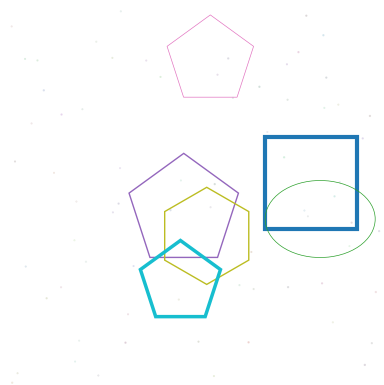[{"shape": "square", "thickness": 3, "radius": 0.6, "center": [0.807, 0.524]}, {"shape": "oval", "thickness": 0.5, "radius": 0.71, "center": [0.832, 0.431]}, {"shape": "pentagon", "thickness": 1, "radius": 0.75, "center": [0.477, 0.452]}, {"shape": "pentagon", "thickness": 0.5, "radius": 0.59, "center": [0.546, 0.843]}, {"shape": "hexagon", "thickness": 1, "radius": 0.63, "center": [0.537, 0.387]}, {"shape": "pentagon", "thickness": 2.5, "radius": 0.55, "center": [0.469, 0.266]}]